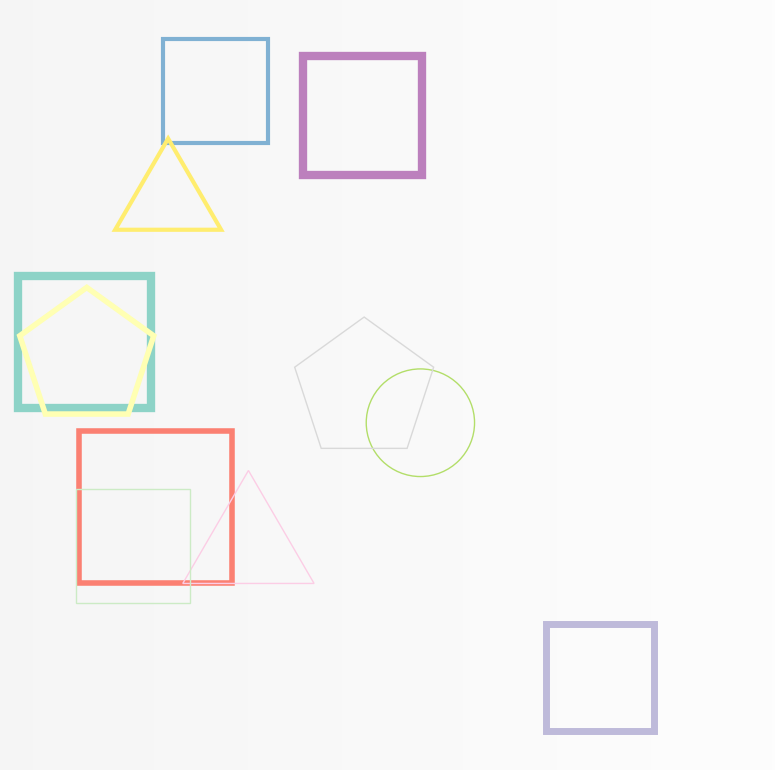[{"shape": "square", "thickness": 3, "radius": 0.43, "center": [0.109, 0.556]}, {"shape": "pentagon", "thickness": 2, "radius": 0.45, "center": [0.112, 0.536]}, {"shape": "square", "thickness": 2.5, "radius": 0.35, "center": [0.775, 0.12]}, {"shape": "square", "thickness": 2, "radius": 0.49, "center": [0.201, 0.342]}, {"shape": "square", "thickness": 1.5, "radius": 0.34, "center": [0.278, 0.882]}, {"shape": "circle", "thickness": 0.5, "radius": 0.35, "center": [0.542, 0.451]}, {"shape": "triangle", "thickness": 0.5, "radius": 0.49, "center": [0.321, 0.291]}, {"shape": "pentagon", "thickness": 0.5, "radius": 0.47, "center": [0.47, 0.494]}, {"shape": "square", "thickness": 3, "radius": 0.39, "center": [0.468, 0.85]}, {"shape": "square", "thickness": 0.5, "radius": 0.37, "center": [0.172, 0.291]}, {"shape": "triangle", "thickness": 1.5, "radius": 0.39, "center": [0.217, 0.741]}]